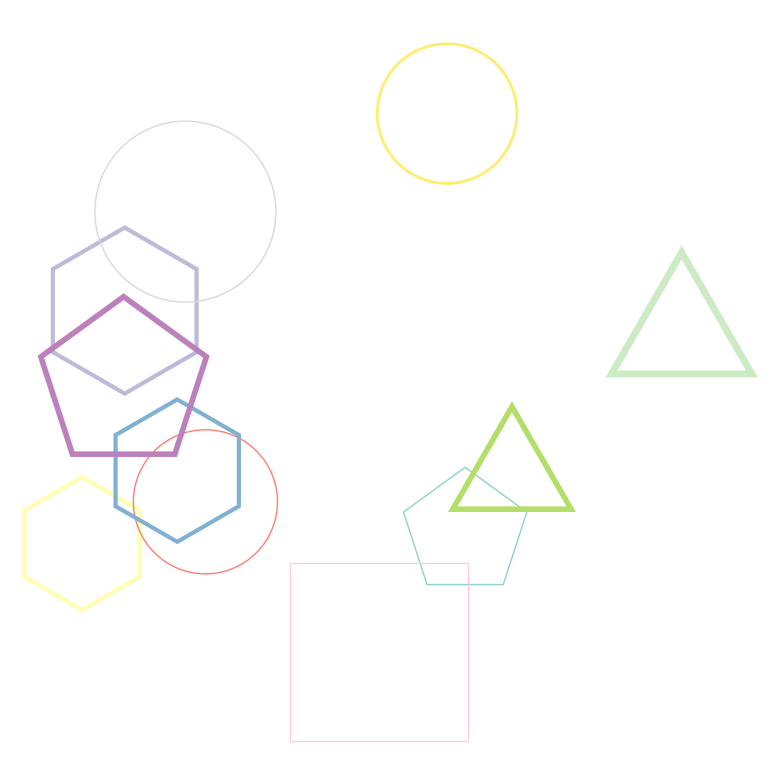[{"shape": "pentagon", "thickness": 0.5, "radius": 0.42, "center": [0.604, 0.309]}, {"shape": "hexagon", "thickness": 1.5, "radius": 0.43, "center": [0.107, 0.294]}, {"shape": "hexagon", "thickness": 1.5, "radius": 0.54, "center": [0.162, 0.597]}, {"shape": "circle", "thickness": 0.5, "radius": 0.47, "center": [0.267, 0.348]}, {"shape": "hexagon", "thickness": 1.5, "radius": 0.46, "center": [0.23, 0.389]}, {"shape": "triangle", "thickness": 2, "radius": 0.44, "center": [0.665, 0.383]}, {"shape": "square", "thickness": 0.5, "radius": 0.58, "center": [0.492, 0.153]}, {"shape": "circle", "thickness": 0.5, "radius": 0.59, "center": [0.241, 0.725]}, {"shape": "pentagon", "thickness": 2, "radius": 0.57, "center": [0.161, 0.502]}, {"shape": "triangle", "thickness": 2.5, "radius": 0.53, "center": [0.885, 0.567]}, {"shape": "circle", "thickness": 1, "radius": 0.45, "center": [0.581, 0.852]}]